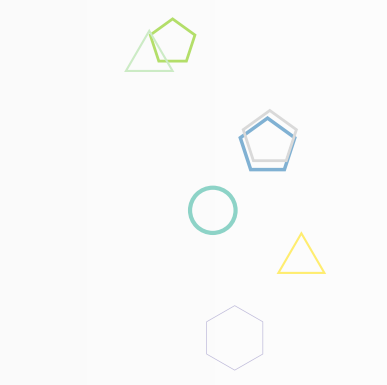[{"shape": "circle", "thickness": 3, "radius": 0.29, "center": [0.549, 0.454]}, {"shape": "hexagon", "thickness": 0.5, "radius": 0.42, "center": [0.606, 0.122]}, {"shape": "pentagon", "thickness": 2.5, "radius": 0.37, "center": [0.69, 0.619]}, {"shape": "pentagon", "thickness": 2, "radius": 0.3, "center": [0.445, 0.89]}, {"shape": "pentagon", "thickness": 2, "radius": 0.36, "center": [0.696, 0.641]}, {"shape": "triangle", "thickness": 1.5, "radius": 0.35, "center": [0.385, 0.85]}, {"shape": "triangle", "thickness": 1.5, "radius": 0.34, "center": [0.778, 0.325]}]